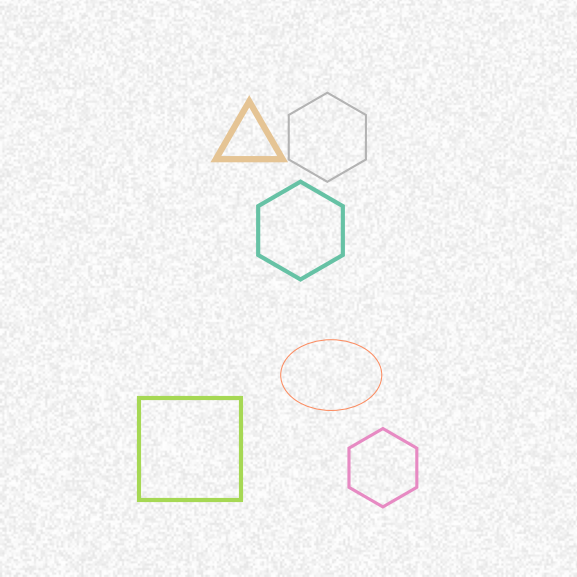[{"shape": "hexagon", "thickness": 2, "radius": 0.42, "center": [0.52, 0.6]}, {"shape": "oval", "thickness": 0.5, "radius": 0.44, "center": [0.574, 0.35]}, {"shape": "hexagon", "thickness": 1.5, "radius": 0.34, "center": [0.663, 0.189]}, {"shape": "square", "thickness": 2, "radius": 0.44, "center": [0.329, 0.222]}, {"shape": "triangle", "thickness": 3, "radius": 0.33, "center": [0.432, 0.757]}, {"shape": "hexagon", "thickness": 1, "radius": 0.39, "center": [0.567, 0.761]}]